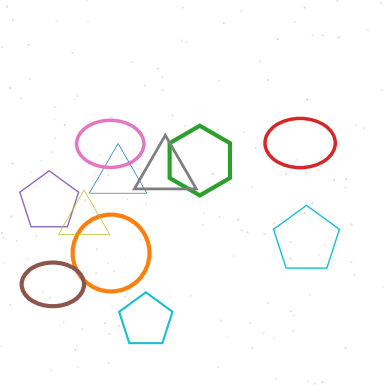[{"shape": "triangle", "thickness": 0.5, "radius": 0.43, "center": [0.307, 0.541]}, {"shape": "circle", "thickness": 3, "radius": 0.5, "center": [0.288, 0.343]}, {"shape": "hexagon", "thickness": 3, "radius": 0.45, "center": [0.519, 0.583]}, {"shape": "oval", "thickness": 2.5, "radius": 0.46, "center": [0.78, 0.629]}, {"shape": "pentagon", "thickness": 1, "radius": 0.4, "center": [0.128, 0.476]}, {"shape": "oval", "thickness": 3, "radius": 0.4, "center": [0.137, 0.261]}, {"shape": "oval", "thickness": 2.5, "radius": 0.44, "center": [0.286, 0.626]}, {"shape": "triangle", "thickness": 2, "radius": 0.46, "center": [0.429, 0.556]}, {"shape": "triangle", "thickness": 0.5, "radius": 0.39, "center": [0.218, 0.429]}, {"shape": "pentagon", "thickness": 1, "radius": 0.45, "center": [0.796, 0.377]}, {"shape": "pentagon", "thickness": 1.5, "radius": 0.36, "center": [0.379, 0.168]}]